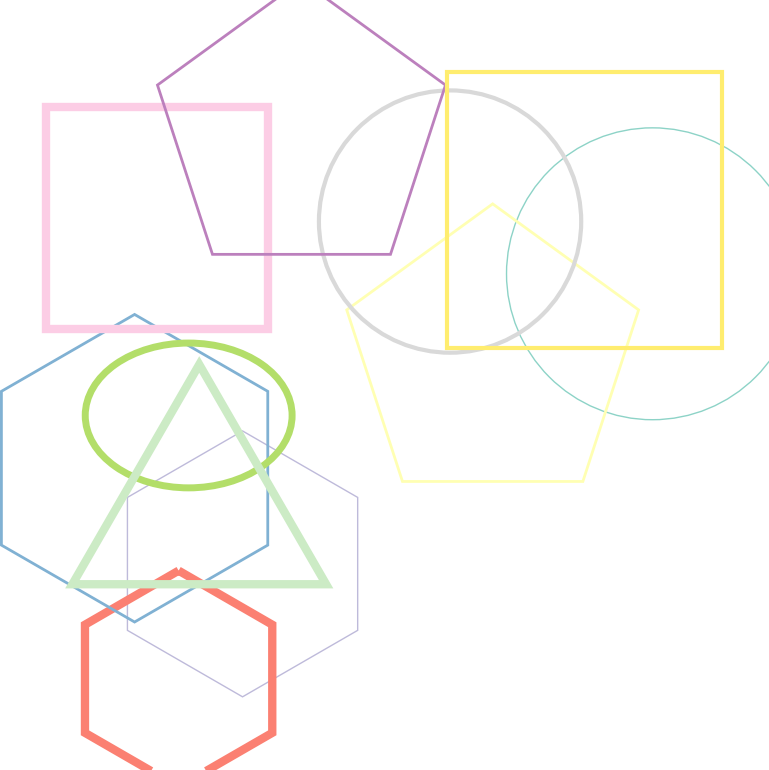[{"shape": "circle", "thickness": 0.5, "radius": 0.95, "center": [0.847, 0.644]}, {"shape": "pentagon", "thickness": 1, "radius": 1.0, "center": [0.64, 0.536]}, {"shape": "hexagon", "thickness": 0.5, "radius": 0.86, "center": [0.315, 0.268]}, {"shape": "hexagon", "thickness": 3, "radius": 0.7, "center": [0.232, 0.118]}, {"shape": "hexagon", "thickness": 1, "radius": 1.0, "center": [0.175, 0.392]}, {"shape": "oval", "thickness": 2.5, "radius": 0.67, "center": [0.245, 0.46]}, {"shape": "square", "thickness": 3, "radius": 0.72, "center": [0.204, 0.717]}, {"shape": "circle", "thickness": 1.5, "radius": 0.85, "center": [0.585, 0.712]}, {"shape": "pentagon", "thickness": 1, "radius": 0.98, "center": [0.392, 0.829]}, {"shape": "triangle", "thickness": 3, "radius": 0.95, "center": [0.259, 0.336]}, {"shape": "square", "thickness": 1.5, "radius": 0.89, "center": [0.759, 0.727]}]